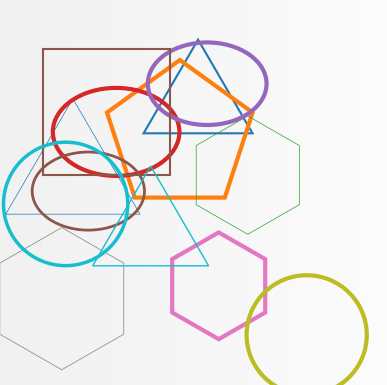[{"shape": "triangle", "thickness": 0.5, "radius": 1.0, "center": [0.188, 0.544]}, {"shape": "triangle", "thickness": 1.5, "radius": 0.81, "center": [0.511, 0.735]}, {"shape": "pentagon", "thickness": 3, "radius": 0.99, "center": [0.464, 0.647]}, {"shape": "hexagon", "thickness": 0.5, "radius": 0.77, "center": [0.639, 0.545]}, {"shape": "oval", "thickness": 3, "radius": 0.82, "center": [0.3, 0.657]}, {"shape": "oval", "thickness": 3, "radius": 0.77, "center": [0.535, 0.783]}, {"shape": "square", "thickness": 1.5, "radius": 0.82, "center": [0.275, 0.708]}, {"shape": "oval", "thickness": 2, "radius": 0.72, "center": [0.228, 0.504]}, {"shape": "hexagon", "thickness": 3, "radius": 0.69, "center": [0.564, 0.258]}, {"shape": "hexagon", "thickness": 0.5, "radius": 0.92, "center": [0.159, 0.224]}, {"shape": "circle", "thickness": 3, "radius": 0.78, "center": [0.791, 0.13]}, {"shape": "triangle", "thickness": 1, "radius": 0.86, "center": [0.389, 0.396]}, {"shape": "circle", "thickness": 2.5, "radius": 0.8, "center": [0.169, 0.47]}]